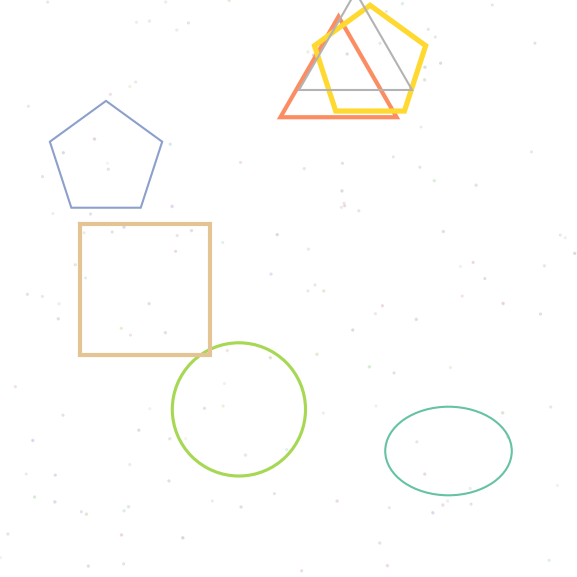[{"shape": "oval", "thickness": 1, "radius": 0.55, "center": [0.777, 0.218]}, {"shape": "triangle", "thickness": 2, "radius": 0.58, "center": [0.586, 0.854]}, {"shape": "pentagon", "thickness": 1, "radius": 0.51, "center": [0.184, 0.722]}, {"shape": "circle", "thickness": 1.5, "radius": 0.58, "center": [0.414, 0.29]}, {"shape": "pentagon", "thickness": 2.5, "radius": 0.51, "center": [0.641, 0.889]}, {"shape": "square", "thickness": 2, "radius": 0.56, "center": [0.251, 0.498]}, {"shape": "triangle", "thickness": 1, "radius": 0.57, "center": [0.616, 0.9]}]